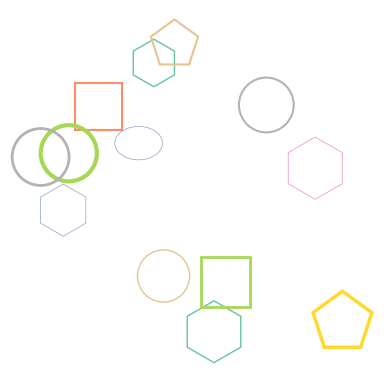[{"shape": "hexagon", "thickness": 1, "radius": 0.31, "center": [0.4, 0.836]}, {"shape": "hexagon", "thickness": 1, "radius": 0.4, "center": [0.556, 0.138]}, {"shape": "square", "thickness": 1.5, "radius": 0.31, "center": [0.255, 0.723]}, {"shape": "hexagon", "thickness": 0.5, "radius": 0.34, "center": [0.164, 0.454]}, {"shape": "oval", "thickness": 0.5, "radius": 0.31, "center": [0.36, 0.628]}, {"shape": "hexagon", "thickness": 0.5, "radius": 0.4, "center": [0.819, 0.563]}, {"shape": "circle", "thickness": 3, "radius": 0.36, "center": [0.179, 0.602]}, {"shape": "square", "thickness": 2, "radius": 0.32, "center": [0.586, 0.267]}, {"shape": "pentagon", "thickness": 2.5, "radius": 0.4, "center": [0.89, 0.163]}, {"shape": "circle", "thickness": 1, "radius": 0.34, "center": [0.425, 0.283]}, {"shape": "pentagon", "thickness": 1.5, "radius": 0.32, "center": [0.453, 0.885]}, {"shape": "circle", "thickness": 2, "radius": 0.37, "center": [0.106, 0.592]}, {"shape": "circle", "thickness": 1.5, "radius": 0.36, "center": [0.692, 0.727]}]